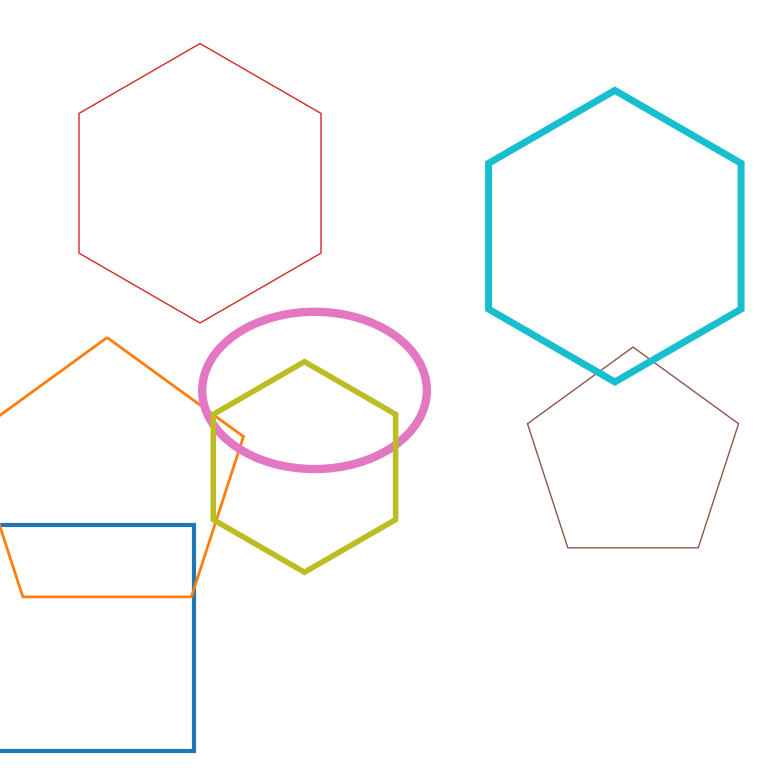[{"shape": "square", "thickness": 1.5, "radius": 0.73, "center": [0.105, 0.171]}, {"shape": "pentagon", "thickness": 1, "radius": 0.93, "center": [0.139, 0.375]}, {"shape": "hexagon", "thickness": 0.5, "radius": 0.91, "center": [0.26, 0.762]}, {"shape": "pentagon", "thickness": 0.5, "radius": 0.72, "center": [0.822, 0.405]}, {"shape": "oval", "thickness": 3, "radius": 0.73, "center": [0.408, 0.493]}, {"shape": "hexagon", "thickness": 2, "radius": 0.68, "center": [0.395, 0.394]}, {"shape": "hexagon", "thickness": 2.5, "radius": 0.95, "center": [0.799, 0.693]}]